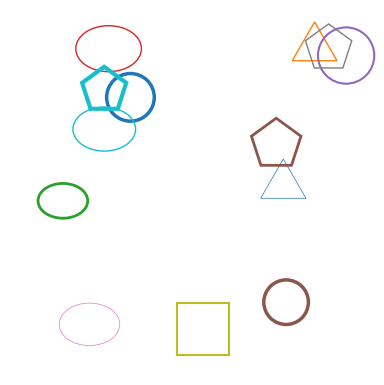[{"shape": "triangle", "thickness": 0.5, "radius": 0.34, "center": [0.736, 0.519]}, {"shape": "circle", "thickness": 2.5, "radius": 0.31, "center": [0.339, 0.747]}, {"shape": "triangle", "thickness": 1, "radius": 0.34, "center": [0.817, 0.876]}, {"shape": "oval", "thickness": 2, "radius": 0.32, "center": [0.163, 0.478]}, {"shape": "oval", "thickness": 1, "radius": 0.43, "center": [0.282, 0.874]}, {"shape": "circle", "thickness": 1.5, "radius": 0.37, "center": [0.899, 0.856]}, {"shape": "circle", "thickness": 2.5, "radius": 0.29, "center": [0.743, 0.215]}, {"shape": "pentagon", "thickness": 2, "radius": 0.34, "center": [0.717, 0.625]}, {"shape": "oval", "thickness": 0.5, "radius": 0.39, "center": [0.232, 0.158]}, {"shape": "pentagon", "thickness": 1, "radius": 0.32, "center": [0.853, 0.875]}, {"shape": "square", "thickness": 1.5, "radius": 0.34, "center": [0.526, 0.146]}, {"shape": "oval", "thickness": 1, "radius": 0.41, "center": [0.271, 0.665]}, {"shape": "pentagon", "thickness": 3, "radius": 0.3, "center": [0.271, 0.766]}]